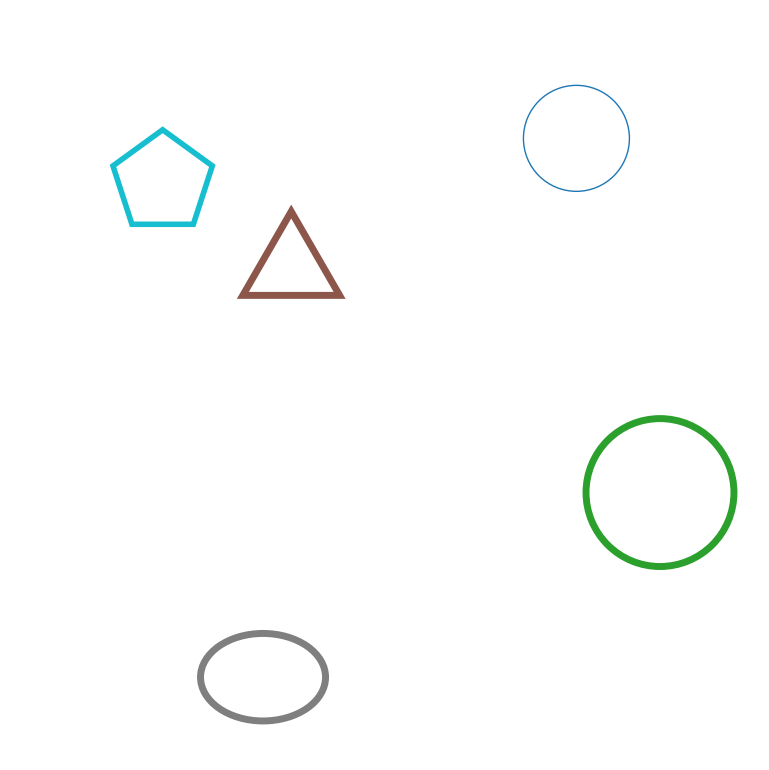[{"shape": "circle", "thickness": 0.5, "radius": 0.34, "center": [0.749, 0.82]}, {"shape": "circle", "thickness": 2.5, "radius": 0.48, "center": [0.857, 0.36]}, {"shape": "triangle", "thickness": 2.5, "radius": 0.36, "center": [0.378, 0.653]}, {"shape": "oval", "thickness": 2.5, "radius": 0.41, "center": [0.342, 0.121]}, {"shape": "pentagon", "thickness": 2, "radius": 0.34, "center": [0.211, 0.764]}]